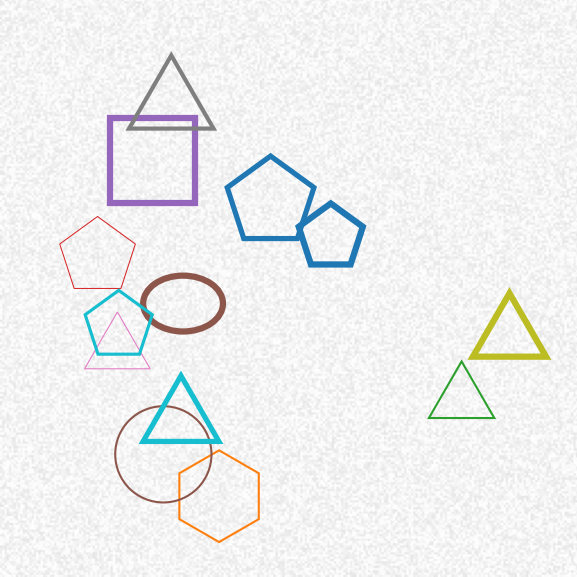[{"shape": "pentagon", "thickness": 2.5, "radius": 0.39, "center": [0.469, 0.65]}, {"shape": "pentagon", "thickness": 3, "radius": 0.29, "center": [0.573, 0.588]}, {"shape": "hexagon", "thickness": 1, "radius": 0.4, "center": [0.379, 0.14]}, {"shape": "triangle", "thickness": 1, "radius": 0.33, "center": [0.799, 0.308]}, {"shape": "pentagon", "thickness": 0.5, "radius": 0.34, "center": [0.169, 0.555]}, {"shape": "square", "thickness": 3, "radius": 0.37, "center": [0.264, 0.721]}, {"shape": "oval", "thickness": 3, "radius": 0.35, "center": [0.317, 0.473]}, {"shape": "circle", "thickness": 1, "radius": 0.42, "center": [0.283, 0.212]}, {"shape": "triangle", "thickness": 0.5, "radius": 0.33, "center": [0.203, 0.393]}, {"shape": "triangle", "thickness": 2, "radius": 0.42, "center": [0.297, 0.819]}, {"shape": "triangle", "thickness": 3, "radius": 0.37, "center": [0.882, 0.418]}, {"shape": "pentagon", "thickness": 1.5, "radius": 0.31, "center": [0.206, 0.435]}, {"shape": "triangle", "thickness": 2.5, "radius": 0.38, "center": [0.313, 0.273]}]